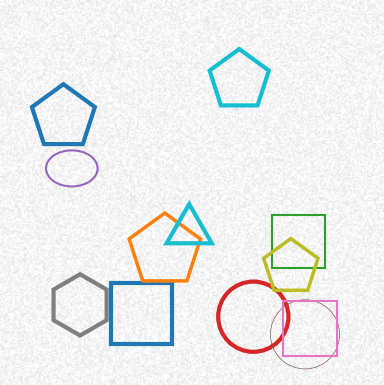[{"shape": "pentagon", "thickness": 3, "radius": 0.43, "center": [0.165, 0.695]}, {"shape": "square", "thickness": 3, "radius": 0.4, "center": [0.366, 0.186]}, {"shape": "pentagon", "thickness": 2.5, "radius": 0.49, "center": [0.428, 0.349]}, {"shape": "square", "thickness": 1.5, "radius": 0.35, "center": [0.776, 0.373]}, {"shape": "circle", "thickness": 3, "radius": 0.46, "center": [0.658, 0.177]}, {"shape": "oval", "thickness": 1.5, "radius": 0.33, "center": [0.187, 0.563]}, {"shape": "circle", "thickness": 0.5, "radius": 0.45, "center": [0.792, 0.132]}, {"shape": "square", "thickness": 1.5, "radius": 0.35, "center": [0.805, 0.147]}, {"shape": "hexagon", "thickness": 3, "radius": 0.4, "center": [0.208, 0.208]}, {"shape": "pentagon", "thickness": 2.5, "radius": 0.37, "center": [0.756, 0.306]}, {"shape": "triangle", "thickness": 3, "radius": 0.34, "center": [0.491, 0.402]}, {"shape": "pentagon", "thickness": 3, "radius": 0.4, "center": [0.621, 0.792]}]